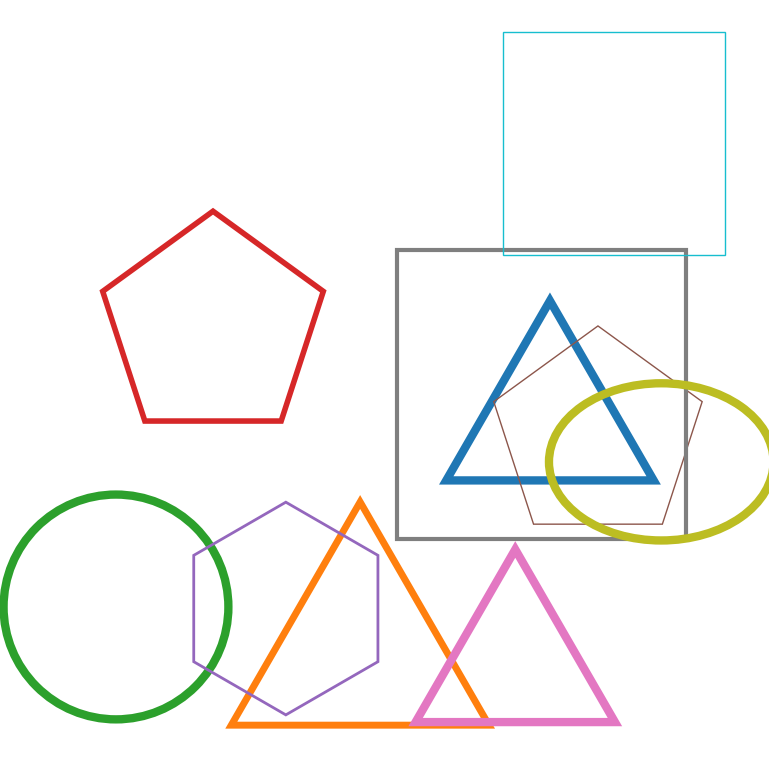[{"shape": "triangle", "thickness": 3, "radius": 0.78, "center": [0.714, 0.454]}, {"shape": "triangle", "thickness": 2.5, "radius": 0.97, "center": [0.468, 0.155]}, {"shape": "circle", "thickness": 3, "radius": 0.73, "center": [0.151, 0.212]}, {"shape": "pentagon", "thickness": 2, "radius": 0.75, "center": [0.277, 0.575]}, {"shape": "hexagon", "thickness": 1, "radius": 0.69, "center": [0.371, 0.21]}, {"shape": "pentagon", "thickness": 0.5, "radius": 0.71, "center": [0.777, 0.434]}, {"shape": "triangle", "thickness": 3, "radius": 0.75, "center": [0.669, 0.137]}, {"shape": "square", "thickness": 1.5, "radius": 0.94, "center": [0.703, 0.488]}, {"shape": "oval", "thickness": 3, "radius": 0.73, "center": [0.859, 0.4]}, {"shape": "square", "thickness": 0.5, "radius": 0.72, "center": [0.798, 0.814]}]